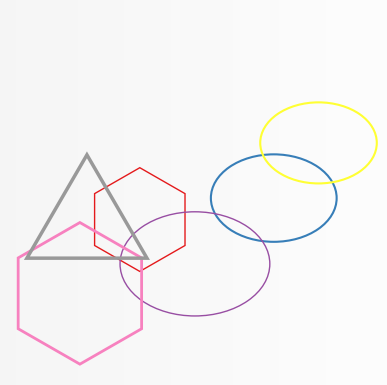[{"shape": "hexagon", "thickness": 1, "radius": 0.67, "center": [0.361, 0.43]}, {"shape": "oval", "thickness": 1.5, "radius": 0.81, "center": [0.706, 0.486]}, {"shape": "oval", "thickness": 1, "radius": 0.97, "center": [0.503, 0.315]}, {"shape": "oval", "thickness": 1.5, "radius": 0.75, "center": [0.822, 0.629]}, {"shape": "hexagon", "thickness": 2, "radius": 0.92, "center": [0.206, 0.238]}, {"shape": "triangle", "thickness": 2.5, "radius": 0.89, "center": [0.224, 0.419]}]